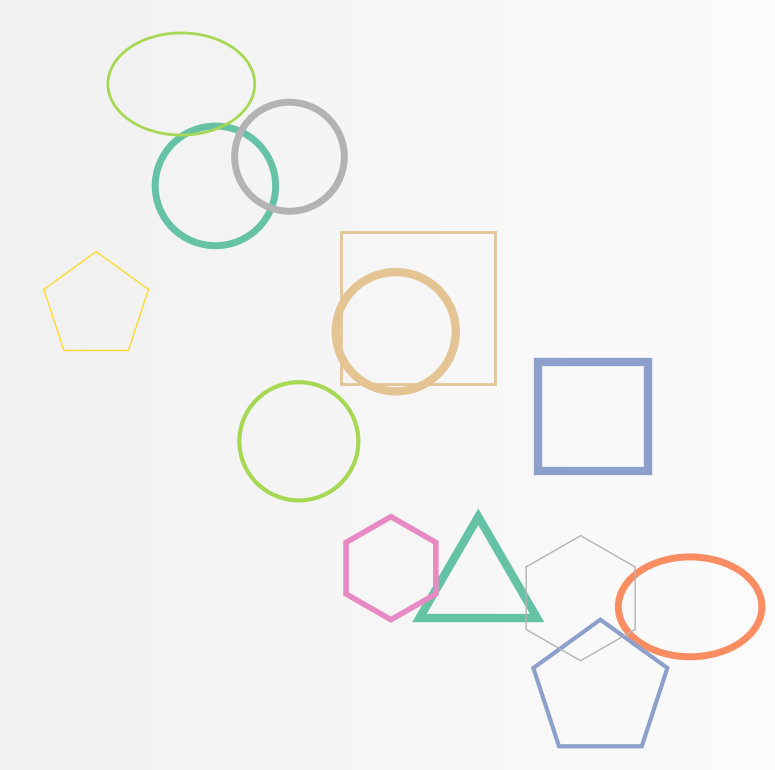[{"shape": "triangle", "thickness": 3, "radius": 0.44, "center": [0.617, 0.241]}, {"shape": "circle", "thickness": 2.5, "radius": 0.39, "center": [0.278, 0.759]}, {"shape": "oval", "thickness": 2.5, "radius": 0.46, "center": [0.89, 0.212]}, {"shape": "pentagon", "thickness": 1.5, "radius": 0.45, "center": [0.775, 0.104]}, {"shape": "square", "thickness": 3, "radius": 0.35, "center": [0.765, 0.459]}, {"shape": "hexagon", "thickness": 2, "radius": 0.33, "center": [0.504, 0.262]}, {"shape": "oval", "thickness": 1, "radius": 0.47, "center": [0.234, 0.891]}, {"shape": "circle", "thickness": 1.5, "radius": 0.38, "center": [0.386, 0.427]}, {"shape": "pentagon", "thickness": 0.5, "radius": 0.35, "center": [0.124, 0.602]}, {"shape": "circle", "thickness": 3, "radius": 0.39, "center": [0.511, 0.569]}, {"shape": "square", "thickness": 1, "radius": 0.49, "center": [0.539, 0.6]}, {"shape": "circle", "thickness": 2.5, "radius": 0.35, "center": [0.374, 0.796]}, {"shape": "hexagon", "thickness": 0.5, "radius": 0.41, "center": [0.749, 0.223]}]